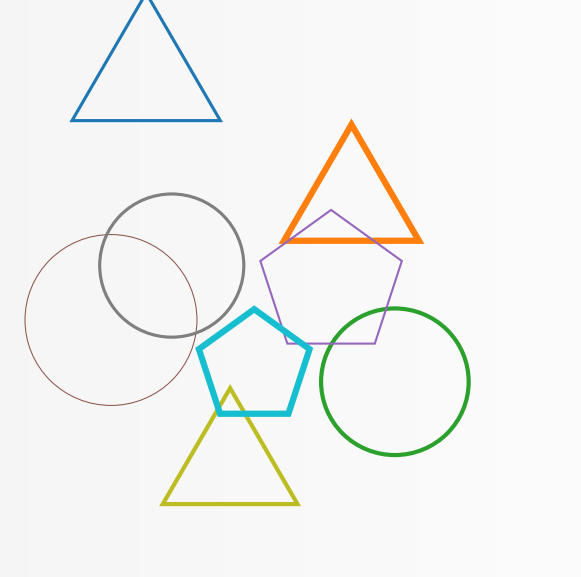[{"shape": "triangle", "thickness": 1.5, "radius": 0.74, "center": [0.251, 0.864]}, {"shape": "triangle", "thickness": 3, "radius": 0.67, "center": [0.605, 0.649]}, {"shape": "circle", "thickness": 2, "radius": 0.63, "center": [0.679, 0.338]}, {"shape": "pentagon", "thickness": 1, "radius": 0.64, "center": [0.57, 0.508]}, {"shape": "circle", "thickness": 0.5, "radius": 0.74, "center": [0.191, 0.445]}, {"shape": "circle", "thickness": 1.5, "radius": 0.62, "center": [0.295, 0.539]}, {"shape": "triangle", "thickness": 2, "radius": 0.67, "center": [0.396, 0.193]}, {"shape": "pentagon", "thickness": 3, "radius": 0.5, "center": [0.437, 0.364]}]